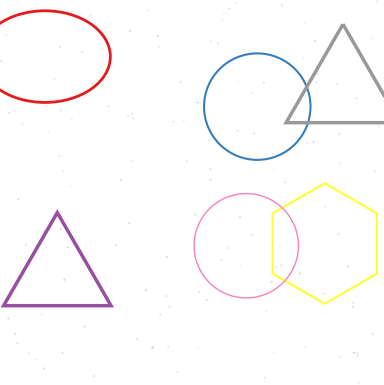[{"shape": "oval", "thickness": 2, "radius": 0.85, "center": [0.117, 0.853]}, {"shape": "circle", "thickness": 1.5, "radius": 0.69, "center": [0.668, 0.723]}, {"shape": "triangle", "thickness": 2.5, "radius": 0.81, "center": [0.149, 0.287]}, {"shape": "hexagon", "thickness": 1.5, "radius": 0.78, "center": [0.843, 0.368]}, {"shape": "circle", "thickness": 1, "radius": 0.68, "center": [0.64, 0.362]}, {"shape": "triangle", "thickness": 2.5, "radius": 0.85, "center": [0.891, 0.767]}]